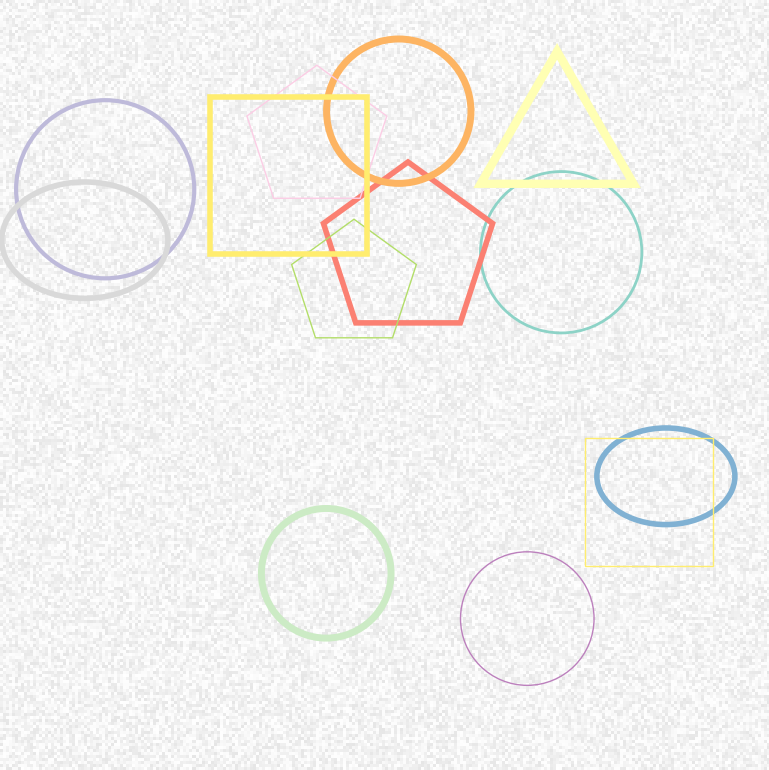[{"shape": "circle", "thickness": 1, "radius": 0.52, "center": [0.729, 0.672]}, {"shape": "triangle", "thickness": 3, "radius": 0.57, "center": [0.724, 0.819]}, {"shape": "circle", "thickness": 1.5, "radius": 0.58, "center": [0.137, 0.754]}, {"shape": "pentagon", "thickness": 2, "radius": 0.58, "center": [0.53, 0.674]}, {"shape": "oval", "thickness": 2, "radius": 0.45, "center": [0.865, 0.381]}, {"shape": "circle", "thickness": 2.5, "radius": 0.47, "center": [0.518, 0.856]}, {"shape": "pentagon", "thickness": 0.5, "radius": 0.43, "center": [0.46, 0.63]}, {"shape": "pentagon", "thickness": 0.5, "radius": 0.48, "center": [0.411, 0.82]}, {"shape": "oval", "thickness": 2, "radius": 0.54, "center": [0.11, 0.688]}, {"shape": "circle", "thickness": 0.5, "radius": 0.43, "center": [0.685, 0.197]}, {"shape": "circle", "thickness": 2.5, "radius": 0.42, "center": [0.424, 0.255]}, {"shape": "square", "thickness": 2, "radius": 0.51, "center": [0.374, 0.772]}, {"shape": "square", "thickness": 0.5, "radius": 0.41, "center": [0.843, 0.348]}]